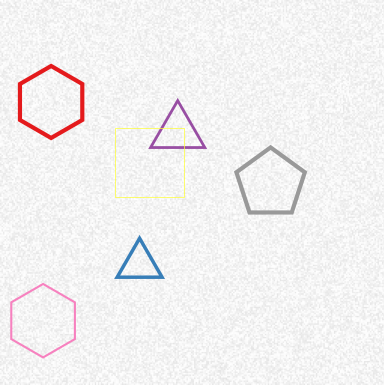[{"shape": "hexagon", "thickness": 3, "radius": 0.47, "center": [0.133, 0.735]}, {"shape": "triangle", "thickness": 2.5, "radius": 0.34, "center": [0.363, 0.314]}, {"shape": "triangle", "thickness": 2, "radius": 0.41, "center": [0.462, 0.657]}, {"shape": "square", "thickness": 0.5, "radius": 0.45, "center": [0.389, 0.579]}, {"shape": "hexagon", "thickness": 1.5, "radius": 0.48, "center": [0.112, 0.167]}, {"shape": "pentagon", "thickness": 3, "radius": 0.47, "center": [0.703, 0.524]}]